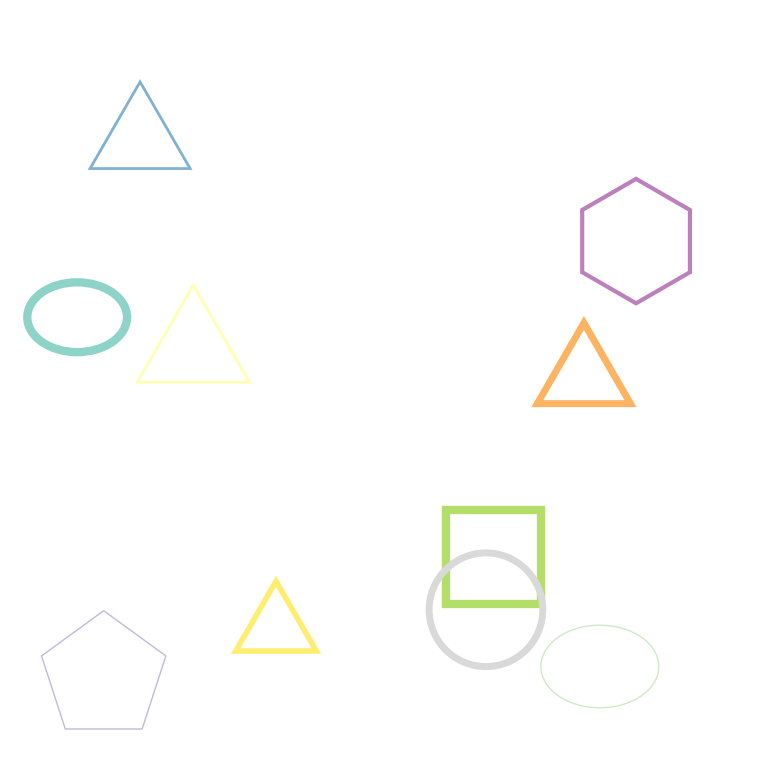[{"shape": "oval", "thickness": 3, "radius": 0.32, "center": [0.1, 0.588]}, {"shape": "triangle", "thickness": 1, "radius": 0.42, "center": [0.251, 0.546]}, {"shape": "pentagon", "thickness": 0.5, "radius": 0.42, "center": [0.135, 0.122]}, {"shape": "triangle", "thickness": 1, "radius": 0.38, "center": [0.182, 0.819]}, {"shape": "triangle", "thickness": 2.5, "radius": 0.35, "center": [0.758, 0.511]}, {"shape": "square", "thickness": 3, "radius": 0.31, "center": [0.641, 0.276]}, {"shape": "circle", "thickness": 2.5, "radius": 0.37, "center": [0.631, 0.208]}, {"shape": "hexagon", "thickness": 1.5, "radius": 0.4, "center": [0.826, 0.687]}, {"shape": "oval", "thickness": 0.5, "radius": 0.38, "center": [0.779, 0.134]}, {"shape": "triangle", "thickness": 2, "radius": 0.3, "center": [0.358, 0.185]}]